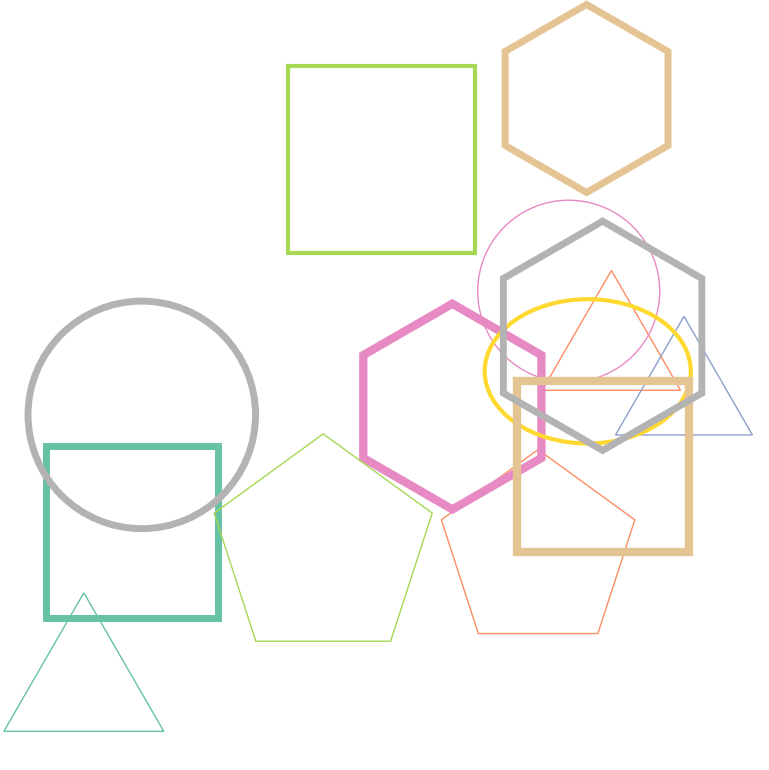[{"shape": "square", "thickness": 2.5, "radius": 0.56, "center": [0.171, 0.309]}, {"shape": "triangle", "thickness": 0.5, "radius": 0.6, "center": [0.109, 0.11]}, {"shape": "triangle", "thickness": 0.5, "radius": 0.52, "center": [0.794, 0.545]}, {"shape": "pentagon", "thickness": 0.5, "radius": 0.66, "center": [0.699, 0.284]}, {"shape": "triangle", "thickness": 0.5, "radius": 0.51, "center": [0.888, 0.486]}, {"shape": "circle", "thickness": 0.5, "radius": 0.59, "center": [0.739, 0.622]}, {"shape": "hexagon", "thickness": 3, "radius": 0.67, "center": [0.587, 0.472]}, {"shape": "pentagon", "thickness": 0.5, "radius": 0.74, "center": [0.42, 0.288]}, {"shape": "square", "thickness": 1.5, "radius": 0.61, "center": [0.496, 0.793]}, {"shape": "oval", "thickness": 1.5, "radius": 0.67, "center": [0.763, 0.518]}, {"shape": "hexagon", "thickness": 2.5, "radius": 0.61, "center": [0.762, 0.872]}, {"shape": "square", "thickness": 3, "radius": 0.56, "center": [0.783, 0.394]}, {"shape": "circle", "thickness": 2.5, "radius": 0.74, "center": [0.184, 0.461]}, {"shape": "hexagon", "thickness": 2.5, "radius": 0.74, "center": [0.783, 0.564]}]